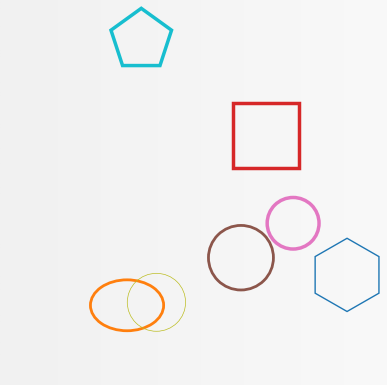[{"shape": "hexagon", "thickness": 1, "radius": 0.48, "center": [0.896, 0.286]}, {"shape": "oval", "thickness": 2, "radius": 0.47, "center": [0.328, 0.207]}, {"shape": "square", "thickness": 2.5, "radius": 0.42, "center": [0.686, 0.649]}, {"shape": "circle", "thickness": 2, "radius": 0.42, "center": [0.622, 0.331]}, {"shape": "circle", "thickness": 2.5, "radius": 0.33, "center": [0.756, 0.42]}, {"shape": "circle", "thickness": 0.5, "radius": 0.38, "center": [0.404, 0.215]}, {"shape": "pentagon", "thickness": 2.5, "radius": 0.41, "center": [0.365, 0.896]}]